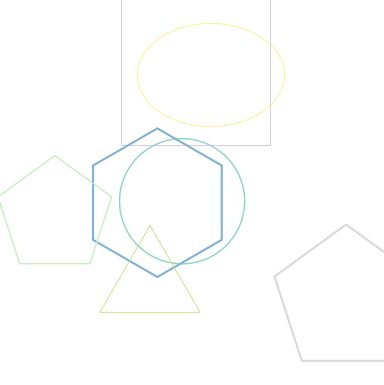[{"shape": "circle", "thickness": 1, "radius": 0.81, "center": [0.473, 0.477]}, {"shape": "square", "thickness": 0.5, "radius": 0.97, "center": [0.508, 0.817]}, {"shape": "hexagon", "thickness": 1.5, "radius": 0.96, "center": [0.409, 0.474]}, {"shape": "triangle", "thickness": 0.5, "radius": 0.75, "center": [0.39, 0.264]}, {"shape": "pentagon", "thickness": 1.5, "radius": 0.98, "center": [0.899, 0.221]}, {"shape": "pentagon", "thickness": 1, "radius": 0.78, "center": [0.142, 0.441]}, {"shape": "oval", "thickness": 0.5, "radius": 0.96, "center": [0.548, 0.805]}]